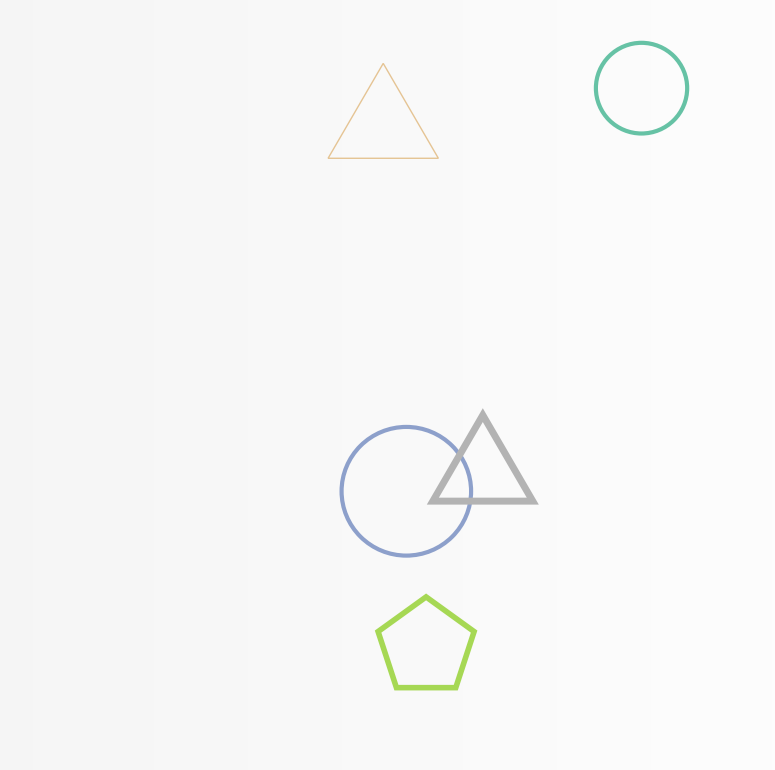[{"shape": "circle", "thickness": 1.5, "radius": 0.29, "center": [0.828, 0.886]}, {"shape": "circle", "thickness": 1.5, "radius": 0.42, "center": [0.524, 0.362]}, {"shape": "pentagon", "thickness": 2, "radius": 0.33, "center": [0.55, 0.16]}, {"shape": "triangle", "thickness": 0.5, "radius": 0.41, "center": [0.494, 0.836]}, {"shape": "triangle", "thickness": 2.5, "radius": 0.37, "center": [0.623, 0.386]}]